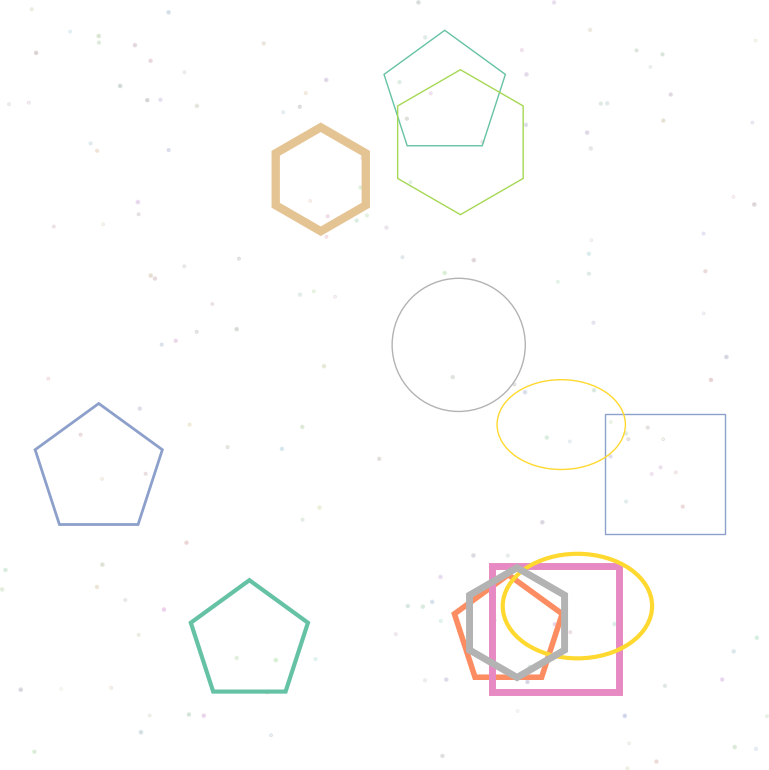[{"shape": "pentagon", "thickness": 0.5, "radius": 0.41, "center": [0.578, 0.878]}, {"shape": "pentagon", "thickness": 1.5, "radius": 0.4, "center": [0.324, 0.167]}, {"shape": "pentagon", "thickness": 2, "radius": 0.37, "center": [0.66, 0.18]}, {"shape": "square", "thickness": 0.5, "radius": 0.39, "center": [0.864, 0.384]}, {"shape": "pentagon", "thickness": 1, "radius": 0.43, "center": [0.128, 0.389]}, {"shape": "square", "thickness": 2.5, "radius": 0.41, "center": [0.722, 0.183]}, {"shape": "hexagon", "thickness": 0.5, "radius": 0.47, "center": [0.598, 0.815]}, {"shape": "oval", "thickness": 0.5, "radius": 0.42, "center": [0.729, 0.449]}, {"shape": "oval", "thickness": 1.5, "radius": 0.48, "center": [0.75, 0.213]}, {"shape": "hexagon", "thickness": 3, "radius": 0.34, "center": [0.417, 0.767]}, {"shape": "hexagon", "thickness": 2.5, "radius": 0.36, "center": [0.671, 0.191]}, {"shape": "circle", "thickness": 0.5, "radius": 0.43, "center": [0.596, 0.552]}]